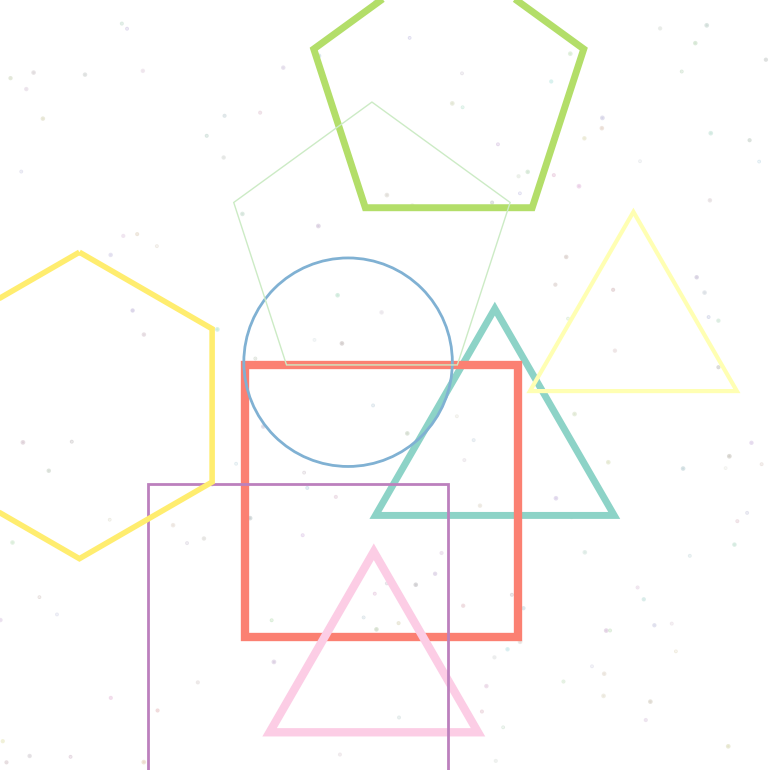[{"shape": "triangle", "thickness": 2.5, "radius": 0.9, "center": [0.643, 0.42]}, {"shape": "triangle", "thickness": 1.5, "radius": 0.78, "center": [0.823, 0.57]}, {"shape": "square", "thickness": 3, "radius": 0.88, "center": [0.495, 0.35]}, {"shape": "circle", "thickness": 1, "radius": 0.68, "center": [0.452, 0.53]}, {"shape": "pentagon", "thickness": 2.5, "radius": 0.92, "center": [0.583, 0.879]}, {"shape": "triangle", "thickness": 3, "radius": 0.78, "center": [0.485, 0.127]}, {"shape": "square", "thickness": 1, "radius": 0.98, "center": [0.387, 0.176]}, {"shape": "pentagon", "thickness": 0.5, "radius": 0.94, "center": [0.483, 0.679]}, {"shape": "hexagon", "thickness": 2, "radius": 1.0, "center": [0.103, 0.473]}]